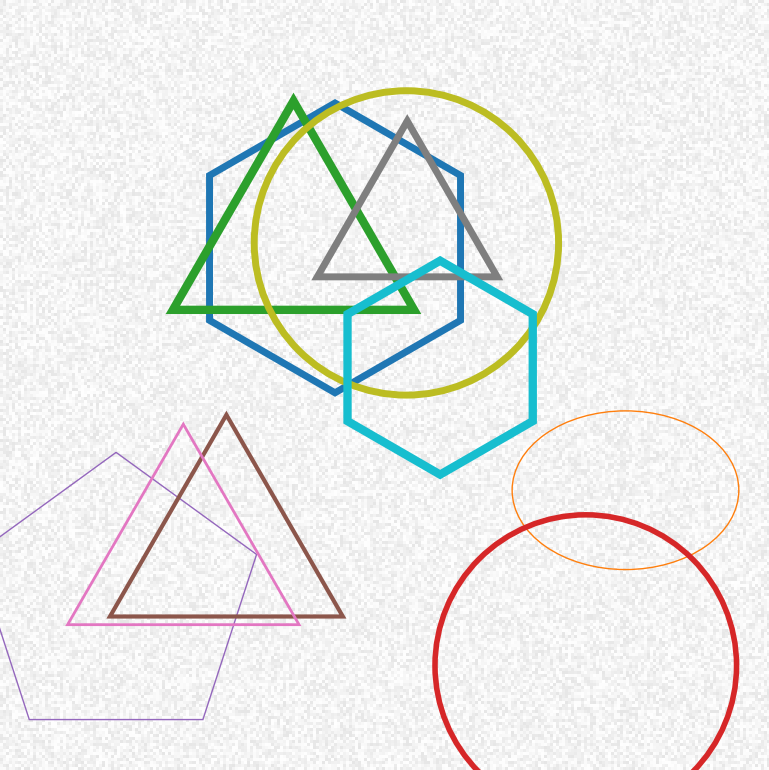[{"shape": "hexagon", "thickness": 2.5, "radius": 0.94, "center": [0.435, 0.678]}, {"shape": "oval", "thickness": 0.5, "radius": 0.74, "center": [0.812, 0.363]}, {"shape": "triangle", "thickness": 3, "radius": 0.9, "center": [0.381, 0.688]}, {"shape": "circle", "thickness": 2, "radius": 0.98, "center": [0.761, 0.136]}, {"shape": "pentagon", "thickness": 0.5, "radius": 0.96, "center": [0.151, 0.221]}, {"shape": "triangle", "thickness": 1.5, "radius": 0.87, "center": [0.294, 0.287]}, {"shape": "triangle", "thickness": 1, "radius": 0.87, "center": [0.238, 0.276]}, {"shape": "triangle", "thickness": 2.5, "radius": 0.67, "center": [0.529, 0.708]}, {"shape": "circle", "thickness": 2.5, "radius": 0.99, "center": [0.528, 0.685]}, {"shape": "hexagon", "thickness": 3, "radius": 0.69, "center": [0.572, 0.523]}]